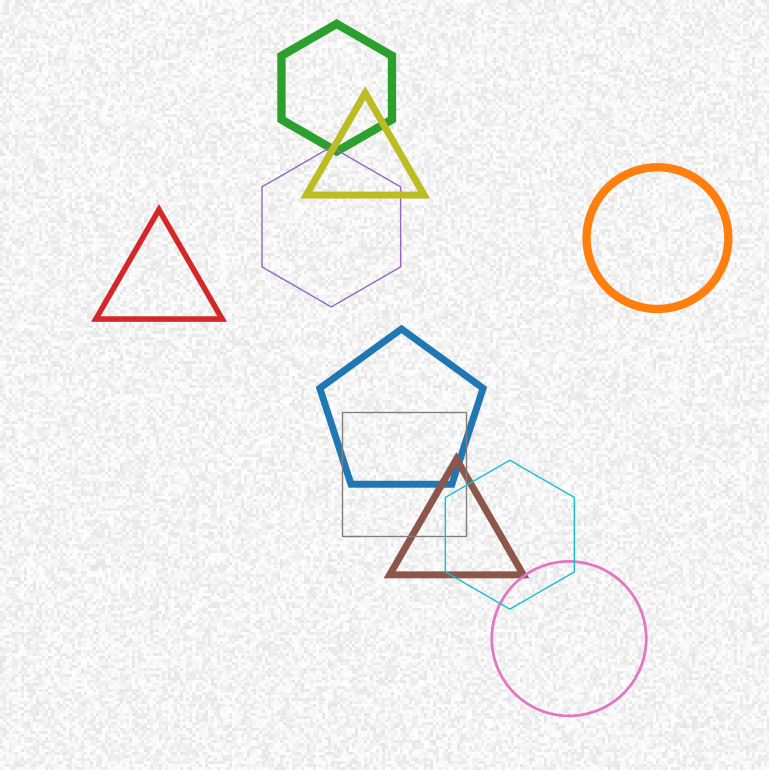[{"shape": "pentagon", "thickness": 2.5, "radius": 0.56, "center": [0.521, 0.461]}, {"shape": "circle", "thickness": 3, "radius": 0.46, "center": [0.854, 0.691]}, {"shape": "hexagon", "thickness": 3, "radius": 0.41, "center": [0.437, 0.886]}, {"shape": "triangle", "thickness": 2, "radius": 0.47, "center": [0.206, 0.633]}, {"shape": "hexagon", "thickness": 0.5, "radius": 0.52, "center": [0.43, 0.705]}, {"shape": "triangle", "thickness": 2.5, "radius": 0.5, "center": [0.593, 0.304]}, {"shape": "circle", "thickness": 1, "radius": 0.5, "center": [0.739, 0.171]}, {"shape": "square", "thickness": 0.5, "radius": 0.4, "center": [0.524, 0.384]}, {"shape": "triangle", "thickness": 2.5, "radius": 0.44, "center": [0.474, 0.791]}, {"shape": "hexagon", "thickness": 0.5, "radius": 0.48, "center": [0.662, 0.306]}]